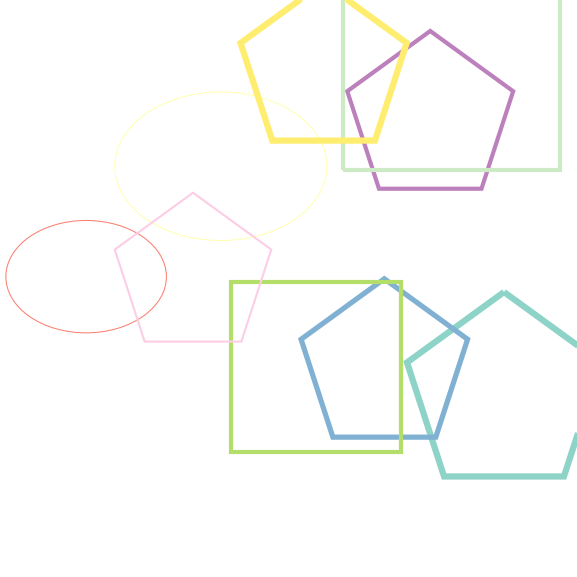[{"shape": "pentagon", "thickness": 3, "radius": 0.88, "center": [0.873, 0.317]}, {"shape": "oval", "thickness": 0.5, "radius": 0.92, "center": [0.382, 0.711]}, {"shape": "oval", "thickness": 0.5, "radius": 0.7, "center": [0.149, 0.52]}, {"shape": "pentagon", "thickness": 2.5, "radius": 0.76, "center": [0.666, 0.365]}, {"shape": "square", "thickness": 2, "radius": 0.73, "center": [0.547, 0.363]}, {"shape": "pentagon", "thickness": 1, "radius": 0.71, "center": [0.334, 0.523]}, {"shape": "pentagon", "thickness": 2, "radius": 0.75, "center": [0.745, 0.794]}, {"shape": "square", "thickness": 2, "radius": 0.94, "center": [0.781, 0.892]}, {"shape": "pentagon", "thickness": 3, "radius": 0.76, "center": [0.56, 0.878]}]